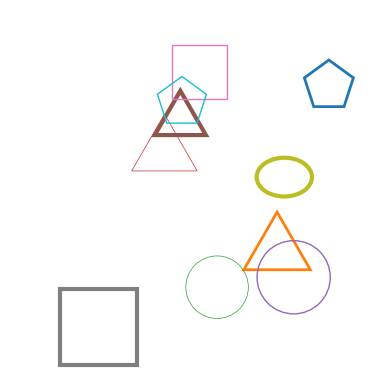[{"shape": "pentagon", "thickness": 2, "radius": 0.33, "center": [0.854, 0.777]}, {"shape": "triangle", "thickness": 2, "radius": 0.5, "center": [0.72, 0.349]}, {"shape": "circle", "thickness": 0.5, "radius": 0.41, "center": [0.564, 0.254]}, {"shape": "triangle", "thickness": 0.5, "radius": 0.49, "center": [0.427, 0.605]}, {"shape": "circle", "thickness": 1, "radius": 0.48, "center": [0.763, 0.28]}, {"shape": "triangle", "thickness": 3, "radius": 0.38, "center": [0.468, 0.687]}, {"shape": "square", "thickness": 1, "radius": 0.35, "center": [0.519, 0.813]}, {"shape": "square", "thickness": 3, "radius": 0.5, "center": [0.256, 0.151]}, {"shape": "oval", "thickness": 3, "radius": 0.36, "center": [0.738, 0.54]}, {"shape": "pentagon", "thickness": 1, "radius": 0.33, "center": [0.473, 0.734]}]